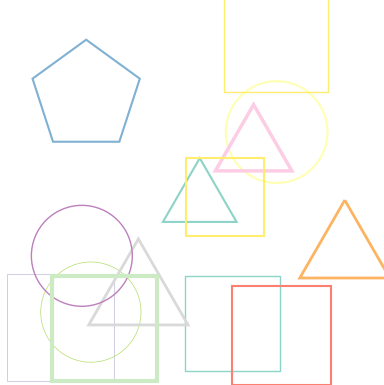[{"shape": "square", "thickness": 1, "radius": 0.62, "center": [0.604, 0.16]}, {"shape": "triangle", "thickness": 1.5, "radius": 0.55, "center": [0.519, 0.479]}, {"shape": "circle", "thickness": 1.5, "radius": 0.66, "center": [0.718, 0.657]}, {"shape": "square", "thickness": 0.5, "radius": 0.69, "center": [0.156, 0.15]}, {"shape": "square", "thickness": 1.5, "radius": 0.65, "center": [0.732, 0.129]}, {"shape": "pentagon", "thickness": 1.5, "radius": 0.73, "center": [0.224, 0.75]}, {"shape": "triangle", "thickness": 2, "radius": 0.67, "center": [0.896, 0.345]}, {"shape": "circle", "thickness": 0.5, "radius": 0.65, "center": [0.236, 0.189]}, {"shape": "triangle", "thickness": 2.5, "radius": 0.57, "center": [0.659, 0.614]}, {"shape": "triangle", "thickness": 2, "radius": 0.74, "center": [0.359, 0.23]}, {"shape": "circle", "thickness": 1, "radius": 0.66, "center": [0.213, 0.336]}, {"shape": "square", "thickness": 3, "radius": 0.68, "center": [0.27, 0.148]}, {"shape": "square", "thickness": 1, "radius": 0.68, "center": [0.716, 0.895]}, {"shape": "square", "thickness": 1.5, "radius": 0.51, "center": [0.585, 0.488]}]